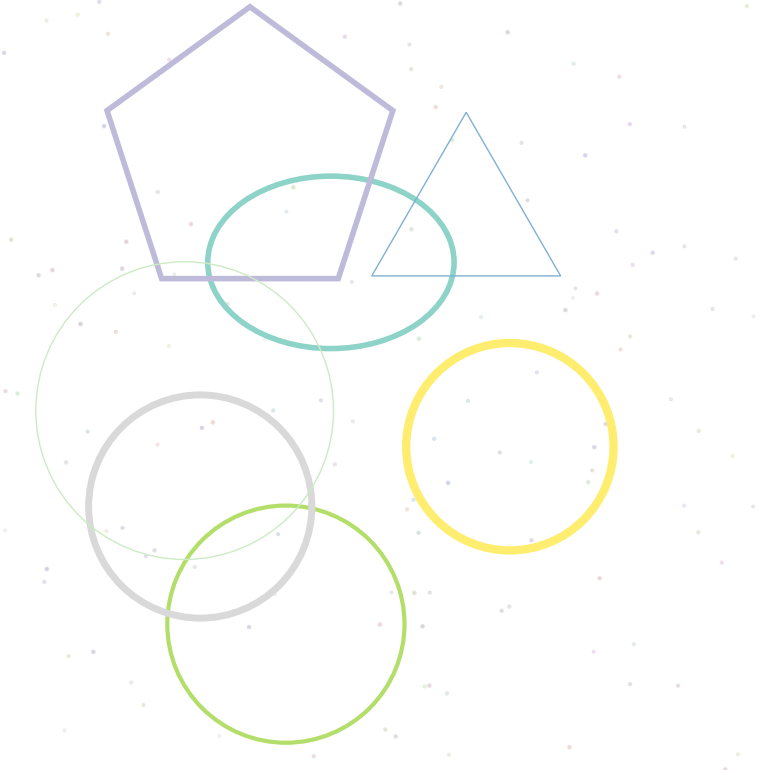[{"shape": "oval", "thickness": 2, "radius": 0.8, "center": [0.43, 0.659]}, {"shape": "pentagon", "thickness": 2, "radius": 0.98, "center": [0.325, 0.796]}, {"shape": "triangle", "thickness": 0.5, "radius": 0.71, "center": [0.605, 0.712]}, {"shape": "circle", "thickness": 1.5, "radius": 0.77, "center": [0.371, 0.189]}, {"shape": "circle", "thickness": 2.5, "radius": 0.72, "center": [0.26, 0.342]}, {"shape": "circle", "thickness": 0.5, "radius": 0.97, "center": [0.24, 0.467]}, {"shape": "circle", "thickness": 3, "radius": 0.67, "center": [0.662, 0.42]}]